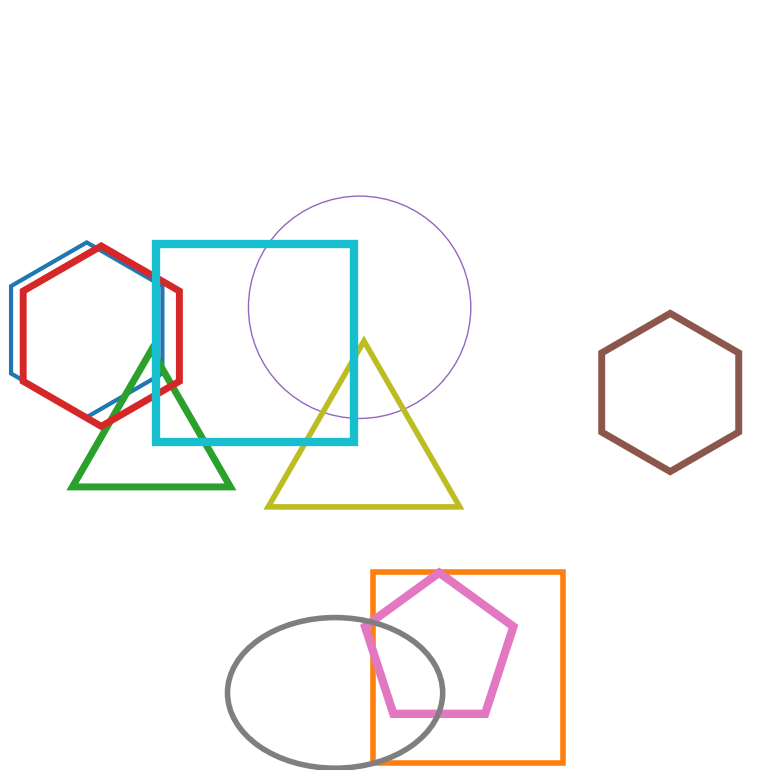[{"shape": "hexagon", "thickness": 1.5, "radius": 0.57, "center": [0.113, 0.572]}, {"shape": "square", "thickness": 2, "radius": 0.62, "center": [0.607, 0.133]}, {"shape": "triangle", "thickness": 2.5, "radius": 0.59, "center": [0.197, 0.427]}, {"shape": "hexagon", "thickness": 2.5, "radius": 0.59, "center": [0.132, 0.563]}, {"shape": "circle", "thickness": 0.5, "radius": 0.72, "center": [0.467, 0.601]}, {"shape": "hexagon", "thickness": 2.5, "radius": 0.51, "center": [0.87, 0.49]}, {"shape": "pentagon", "thickness": 3, "radius": 0.51, "center": [0.57, 0.155]}, {"shape": "oval", "thickness": 2, "radius": 0.7, "center": [0.435, 0.1]}, {"shape": "triangle", "thickness": 2, "radius": 0.72, "center": [0.473, 0.413]}, {"shape": "square", "thickness": 3, "radius": 0.64, "center": [0.332, 0.555]}]